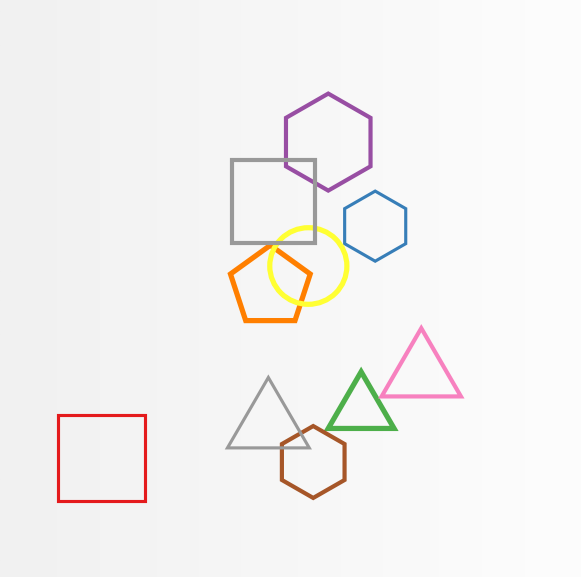[{"shape": "square", "thickness": 1.5, "radius": 0.37, "center": [0.174, 0.207]}, {"shape": "hexagon", "thickness": 1.5, "radius": 0.3, "center": [0.645, 0.608]}, {"shape": "triangle", "thickness": 2.5, "radius": 0.33, "center": [0.621, 0.29]}, {"shape": "hexagon", "thickness": 2, "radius": 0.42, "center": [0.565, 0.753]}, {"shape": "pentagon", "thickness": 2.5, "radius": 0.36, "center": [0.465, 0.502]}, {"shape": "circle", "thickness": 2.5, "radius": 0.33, "center": [0.53, 0.539]}, {"shape": "hexagon", "thickness": 2, "radius": 0.31, "center": [0.539, 0.199]}, {"shape": "triangle", "thickness": 2, "radius": 0.39, "center": [0.725, 0.352]}, {"shape": "triangle", "thickness": 1.5, "radius": 0.41, "center": [0.462, 0.264]}, {"shape": "square", "thickness": 2, "radius": 0.36, "center": [0.47, 0.651]}]